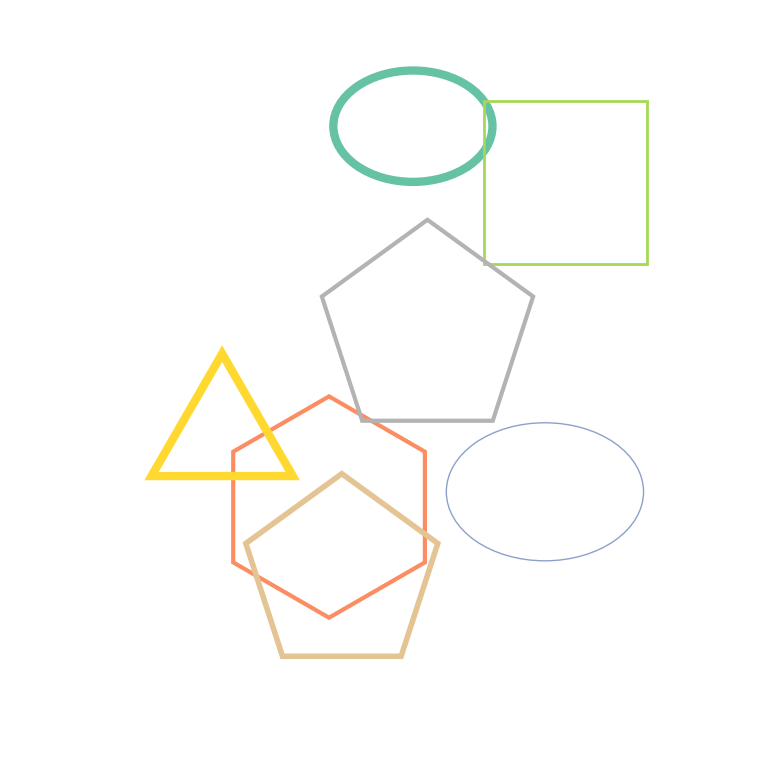[{"shape": "oval", "thickness": 3, "radius": 0.52, "center": [0.536, 0.836]}, {"shape": "hexagon", "thickness": 1.5, "radius": 0.72, "center": [0.427, 0.341]}, {"shape": "oval", "thickness": 0.5, "radius": 0.64, "center": [0.708, 0.361]}, {"shape": "square", "thickness": 1, "radius": 0.53, "center": [0.735, 0.763]}, {"shape": "triangle", "thickness": 3, "radius": 0.53, "center": [0.288, 0.435]}, {"shape": "pentagon", "thickness": 2, "radius": 0.66, "center": [0.444, 0.254]}, {"shape": "pentagon", "thickness": 1.5, "radius": 0.72, "center": [0.555, 0.57]}]